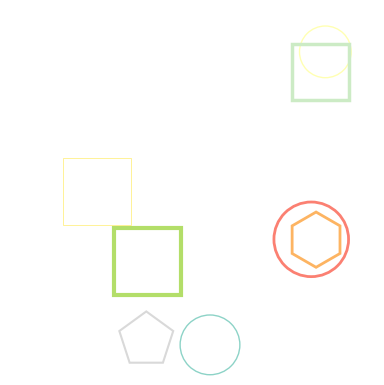[{"shape": "circle", "thickness": 1, "radius": 0.39, "center": [0.545, 0.104]}, {"shape": "circle", "thickness": 1, "radius": 0.34, "center": [0.845, 0.865]}, {"shape": "circle", "thickness": 2, "radius": 0.48, "center": [0.808, 0.378]}, {"shape": "hexagon", "thickness": 2, "radius": 0.36, "center": [0.821, 0.377]}, {"shape": "square", "thickness": 3, "radius": 0.44, "center": [0.383, 0.321]}, {"shape": "pentagon", "thickness": 1.5, "radius": 0.37, "center": [0.38, 0.117]}, {"shape": "square", "thickness": 2.5, "radius": 0.37, "center": [0.833, 0.813]}, {"shape": "square", "thickness": 0.5, "radius": 0.44, "center": [0.252, 0.503]}]